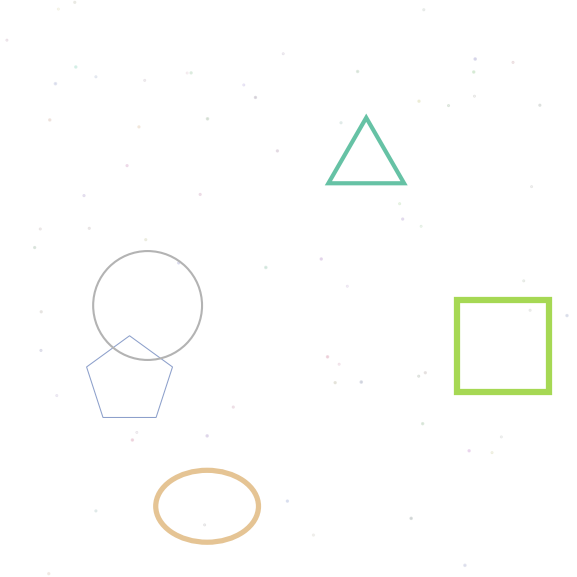[{"shape": "triangle", "thickness": 2, "radius": 0.38, "center": [0.634, 0.72]}, {"shape": "pentagon", "thickness": 0.5, "radius": 0.39, "center": [0.224, 0.34]}, {"shape": "square", "thickness": 3, "radius": 0.4, "center": [0.871, 0.4]}, {"shape": "oval", "thickness": 2.5, "radius": 0.44, "center": [0.359, 0.122]}, {"shape": "circle", "thickness": 1, "radius": 0.47, "center": [0.256, 0.47]}]